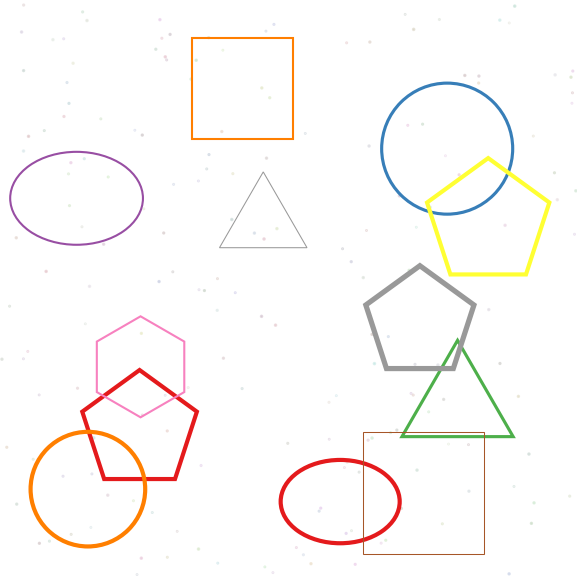[{"shape": "oval", "thickness": 2, "radius": 0.52, "center": [0.589, 0.131]}, {"shape": "pentagon", "thickness": 2, "radius": 0.52, "center": [0.242, 0.254]}, {"shape": "circle", "thickness": 1.5, "radius": 0.57, "center": [0.774, 0.742]}, {"shape": "triangle", "thickness": 1.5, "radius": 0.56, "center": [0.792, 0.299]}, {"shape": "oval", "thickness": 1, "radius": 0.57, "center": [0.133, 0.656]}, {"shape": "circle", "thickness": 2, "radius": 0.5, "center": [0.152, 0.152]}, {"shape": "square", "thickness": 1, "radius": 0.44, "center": [0.419, 0.846]}, {"shape": "pentagon", "thickness": 2, "radius": 0.56, "center": [0.845, 0.614]}, {"shape": "square", "thickness": 0.5, "radius": 0.52, "center": [0.733, 0.146]}, {"shape": "hexagon", "thickness": 1, "radius": 0.44, "center": [0.243, 0.364]}, {"shape": "pentagon", "thickness": 2.5, "radius": 0.49, "center": [0.727, 0.441]}, {"shape": "triangle", "thickness": 0.5, "radius": 0.44, "center": [0.456, 0.614]}]